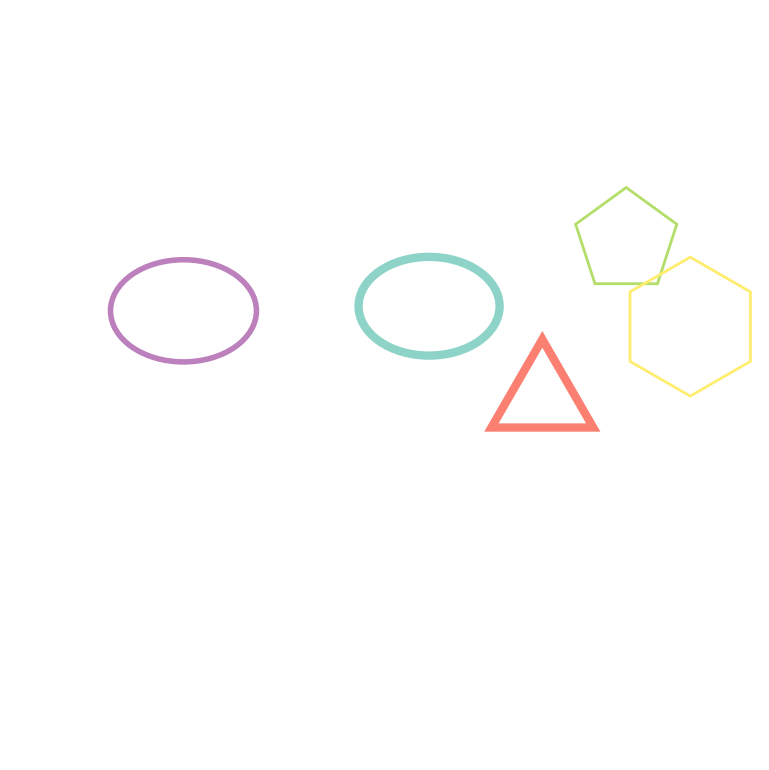[{"shape": "oval", "thickness": 3, "radius": 0.46, "center": [0.557, 0.602]}, {"shape": "triangle", "thickness": 3, "radius": 0.38, "center": [0.704, 0.483]}, {"shape": "pentagon", "thickness": 1, "radius": 0.35, "center": [0.813, 0.687]}, {"shape": "oval", "thickness": 2, "radius": 0.47, "center": [0.238, 0.596]}, {"shape": "hexagon", "thickness": 1, "radius": 0.45, "center": [0.896, 0.576]}]